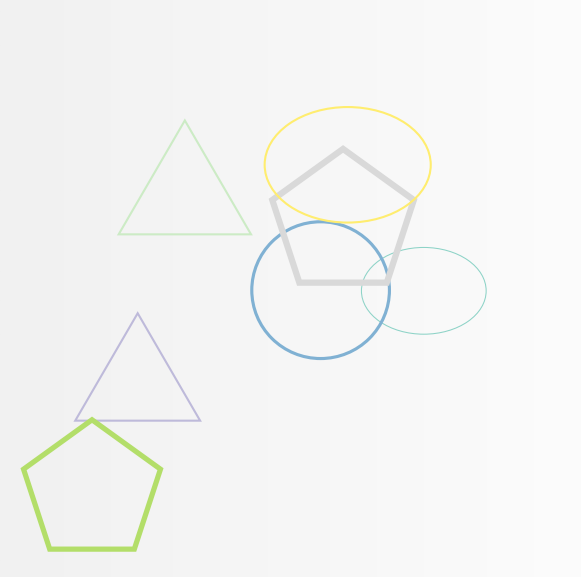[{"shape": "oval", "thickness": 0.5, "radius": 0.54, "center": [0.729, 0.496]}, {"shape": "triangle", "thickness": 1, "radius": 0.62, "center": [0.237, 0.333]}, {"shape": "circle", "thickness": 1.5, "radius": 0.59, "center": [0.552, 0.497]}, {"shape": "pentagon", "thickness": 2.5, "radius": 0.62, "center": [0.158, 0.148]}, {"shape": "pentagon", "thickness": 3, "radius": 0.64, "center": [0.59, 0.613]}, {"shape": "triangle", "thickness": 1, "radius": 0.66, "center": [0.318, 0.659]}, {"shape": "oval", "thickness": 1, "radius": 0.71, "center": [0.598, 0.714]}]